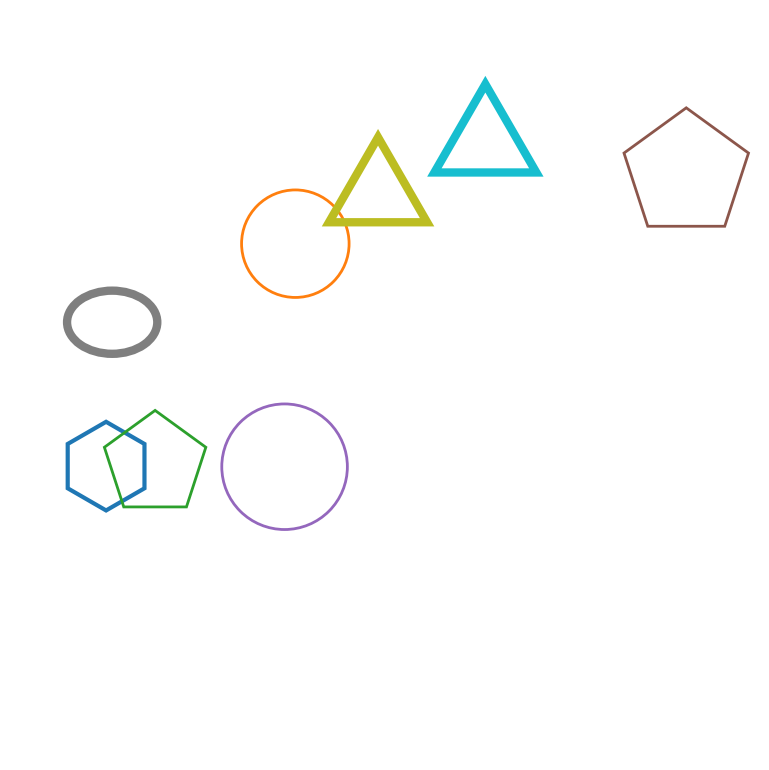[{"shape": "hexagon", "thickness": 1.5, "radius": 0.29, "center": [0.138, 0.395]}, {"shape": "circle", "thickness": 1, "radius": 0.35, "center": [0.384, 0.684]}, {"shape": "pentagon", "thickness": 1, "radius": 0.35, "center": [0.201, 0.398]}, {"shape": "circle", "thickness": 1, "radius": 0.41, "center": [0.37, 0.394]}, {"shape": "pentagon", "thickness": 1, "radius": 0.43, "center": [0.891, 0.775]}, {"shape": "oval", "thickness": 3, "radius": 0.29, "center": [0.146, 0.582]}, {"shape": "triangle", "thickness": 3, "radius": 0.37, "center": [0.491, 0.748]}, {"shape": "triangle", "thickness": 3, "radius": 0.38, "center": [0.63, 0.814]}]